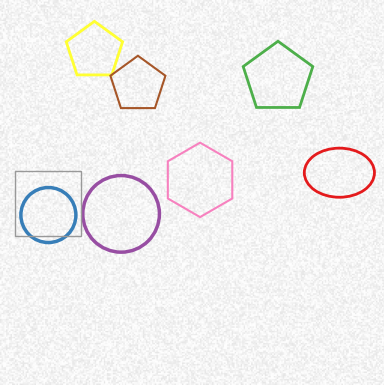[{"shape": "oval", "thickness": 2, "radius": 0.46, "center": [0.882, 0.551]}, {"shape": "circle", "thickness": 2.5, "radius": 0.36, "center": [0.126, 0.441]}, {"shape": "pentagon", "thickness": 2, "radius": 0.48, "center": [0.722, 0.798]}, {"shape": "circle", "thickness": 2.5, "radius": 0.5, "center": [0.315, 0.445]}, {"shape": "pentagon", "thickness": 2, "radius": 0.38, "center": [0.245, 0.868]}, {"shape": "pentagon", "thickness": 1.5, "radius": 0.38, "center": [0.358, 0.78]}, {"shape": "hexagon", "thickness": 1.5, "radius": 0.48, "center": [0.52, 0.533]}, {"shape": "square", "thickness": 1, "radius": 0.43, "center": [0.125, 0.472]}]